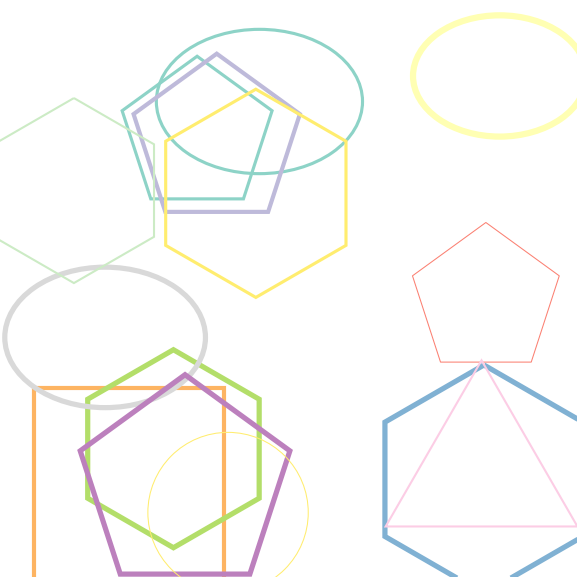[{"shape": "pentagon", "thickness": 1.5, "radius": 0.68, "center": [0.341, 0.765]}, {"shape": "oval", "thickness": 1.5, "radius": 0.89, "center": [0.449, 0.823]}, {"shape": "oval", "thickness": 3, "radius": 0.75, "center": [0.865, 0.868]}, {"shape": "pentagon", "thickness": 2, "radius": 0.76, "center": [0.375, 0.755]}, {"shape": "pentagon", "thickness": 0.5, "radius": 0.67, "center": [0.841, 0.48]}, {"shape": "hexagon", "thickness": 2.5, "radius": 0.99, "center": [0.838, 0.169]}, {"shape": "square", "thickness": 2, "radius": 0.82, "center": [0.223, 0.163]}, {"shape": "hexagon", "thickness": 2.5, "radius": 0.86, "center": [0.3, 0.222]}, {"shape": "triangle", "thickness": 1, "radius": 0.96, "center": [0.834, 0.183]}, {"shape": "oval", "thickness": 2.5, "radius": 0.87, "center": [0.182, 0.415]}, {"shape": "pentagon", "thickness": 2.5, "radius": 0.95, "center": [0.32, 0.159]}, {"shape": "hexagon", "thickness": 1, "radius": 0.8, "center": [0.128, 0.669]}, {"shape": "hexagon", "thickness": 1.5, "radius": 0.9, "center": [0.443, 0.664]}, {"shape": "circle", "thickness": 0.5, "radius": 0.69, "center": [0.395, 0.112]}]